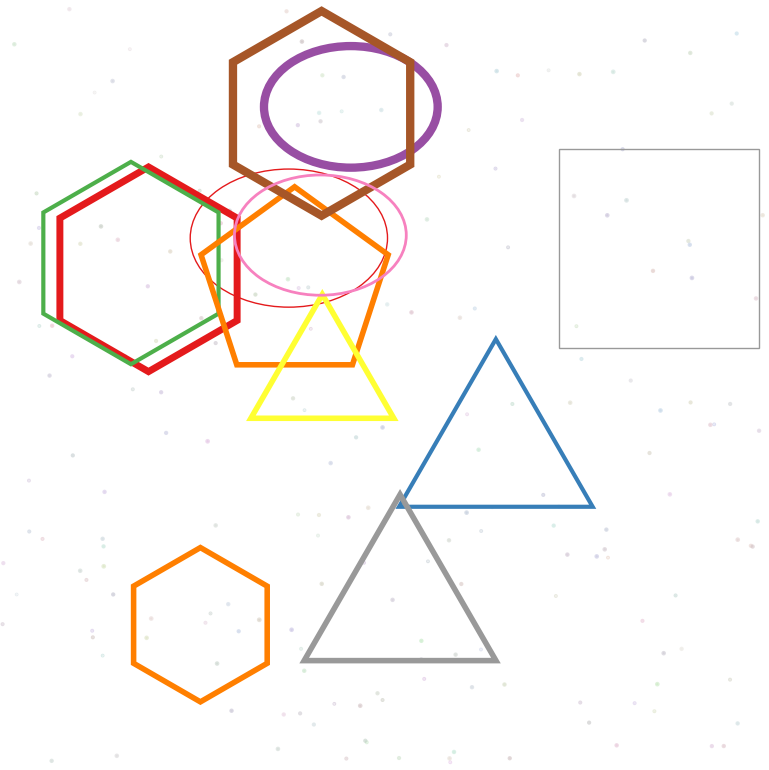[{"shape": "oval", "thickness": 0.5, "radius": 0.64, "center": [0.375, 0.691]}, {"shape": "hexagon", "thickness": 2.5, "radius": 0.66, "center": [0.193, 0.65]}, {"shape": "triangle", "thickness": 1.5, "radius": 0.73, "center": [0.644, 0.414]}, {"shape": "hexagon", "thickness": 1.5, "radius": 0.66, "center": [0.17, 0.658]}, {"shape": "oval", "thickness": 3, "radius": 0.56, "center": [0.456, 0.861]}, {"shape": "hexagon", "thickness": 2, "radius": 0.5, "center": [0.26, 0.189]}, {"shape": "pentagon", "thickness": 2, "radius": 0.64, "center": [0.383, 0.63]}, {"shape": "triangle", "thickness": 2, "radius": 0.54, "center": [0.419, 0.51]}, {"shape": "hexagon", "thickness": 3, "radius": 0.66, "center": [0.418, 0.853]}, {"shape": "oval", "thickness": 1, "radius": 0.56, "center": [0.416, 0.695]}, {"shape": "square", "thickness": 0.5, "radius": 0.65, "center": [0.856, 0.677]}, {"shape": "triangle", "thickness": 2, "radius": 0.72, "center": [0.52, 0.214]}]